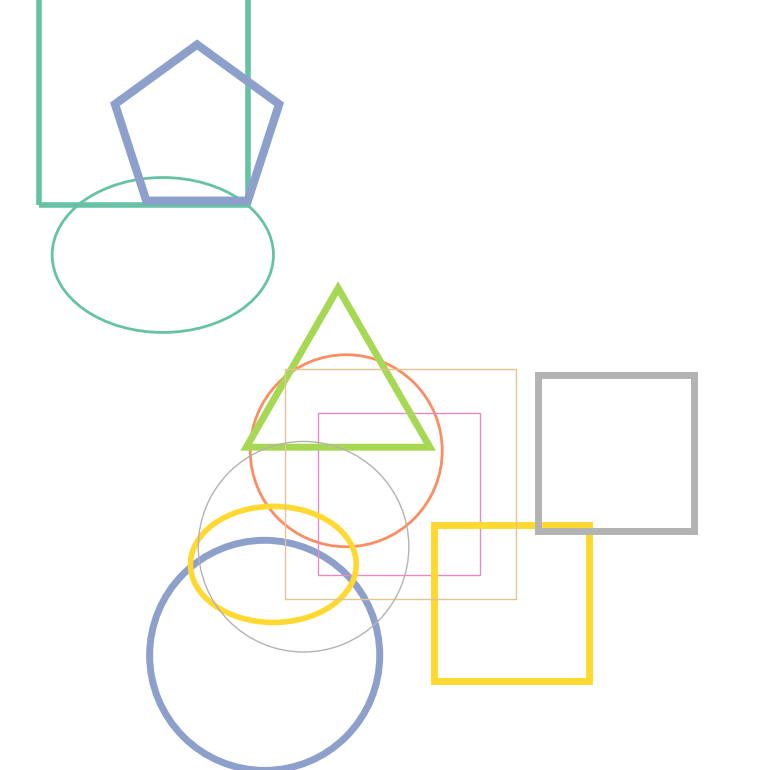[{"shape": "oval", "thickness": 1, "radius": 0.72, "center": [0.211, 0.669]}, {"shape": "square", "thickness": 2, "radius": 0.68, "center": [0.187, 0.87]}, {"shape": "circle", "thickness": 1, "radius": 0.62, "center": [0.45, 0.415]}, {"shape": "pentagon", "thickness": 3, "radius": 0.56, "center": [0.256, 0.83]}, {"shape": "circle", "thickness": 2.5, "radius": 0.75, "center": [0.344, 0.149]}, {"shape": "square", "thickness": 0.5, "radius": 0.52, "center": [0.519, 0.359]}, {"shape": "triangle", "thickness": 2.5, "radius": 0.69, "center": [0.439, 0.488]}, {"shape": "oval", "thickness": 2, "radius": 0.54, "center": [0.355, 0.267]}, {"shape": "square", "thickness": 2.5, "radius": 0.51, "center": [0.664, 0.217]}, {"shape": "square", "thickness": 0.5, "radius": 0.75, "center": [0.52, 0.371]}, {"shape": "square", "thickness": 2.5, "radius": 0.51, "center": [0.8, 0.412]}, {"shape": "circle", "thickness": 0.5, "radius": 0.68, "center": [0.394, 0.29]}]